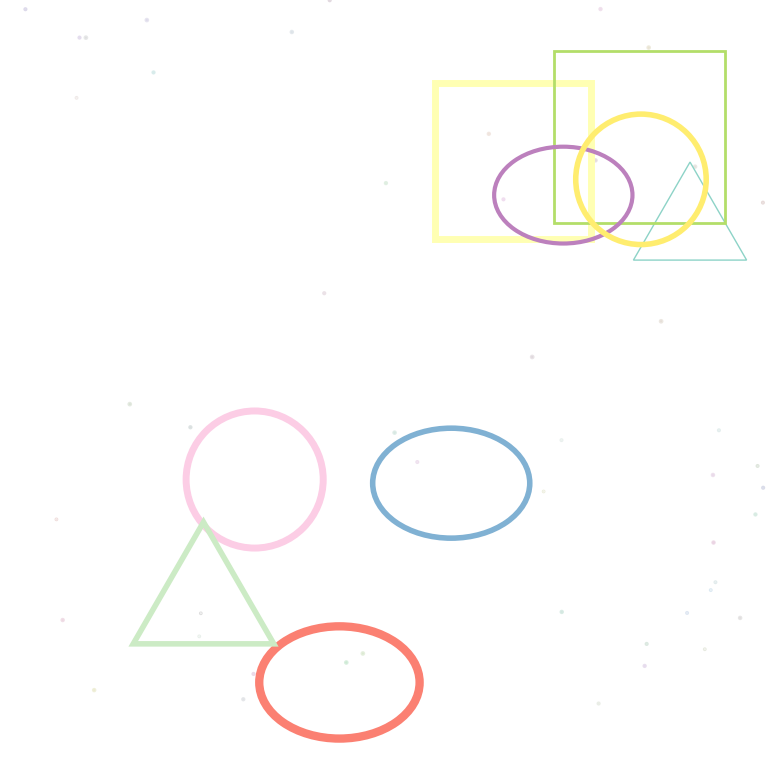[{"shape": "triangle", "thickness": 0.5, "radius": 0.42, "center": [0.896, 0.705]}, {"shape": "square", "thickness": 2.5, "radius": 0.51, "center": [0.666, 0.791]}, {"shape": "oval", "thickness": 3, "radius": 0.52, "center": [0.441, 0.114]}, {"shape": "oval", "thickness": 2, "radius": 0.51, "center": [0.586, 0.373]}, {"shape": "square", "thickness": 1, "radius": 0.56, "center": [0.83, 0.822]}, {"shape": "circle", "thickness": 2.5, "radius": 0.45, "center": [0.331, 0.377]}, {"shape": "oval", "thickness": 1.5, "radius": 0.45, "center": [0.732, 0.747]}, {"shape": "triangle", "thickness": 2, "radius": 0.53, "center": [0.264, 0.217]}, {"shape": "circle", "thickness": 2, "radius": 0.42, "center": [0.832, 0.767]}]